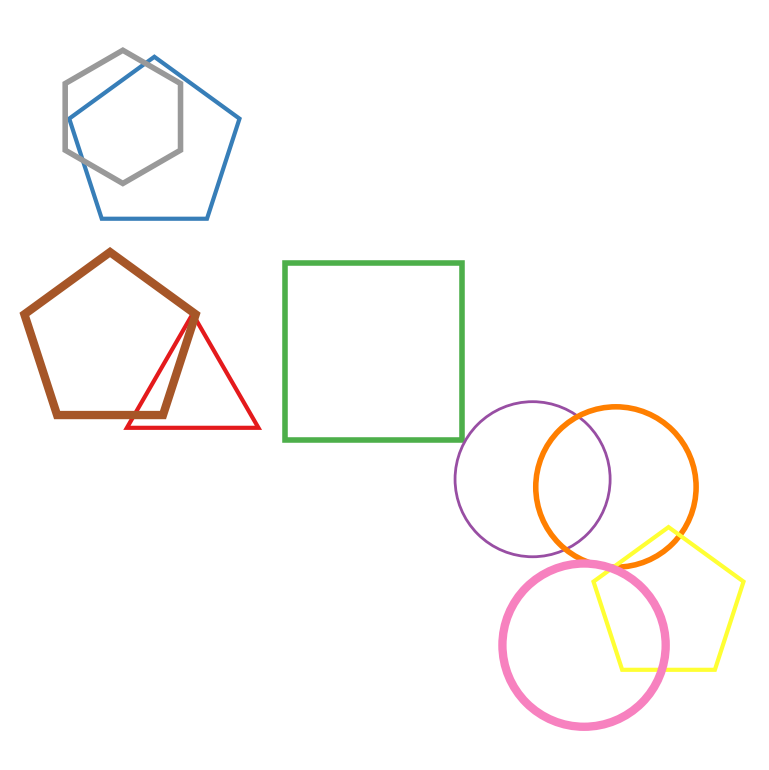[{"shape": "triangle", "thickness": 1.5, "radius": 0.49, "center": [0.25, 0.494]}, {"shape": "pentagon", "thickness": 1.5, "radius": 0.58, "center": [0.2, 0.81]}, {"shape": "square", "thickness": 2, "radius": 0.58, "center": [0.485, 0.543]}, {"shape": "circle", "thickness": 1, "radius": 0.5, "center": [0.692, 0.378]}, {"shape": "circle", "thickness": 2, "radius": 0.52, "center": [0.8, 0.368]}, {"shape": "pentagon", "thickness": 1.5, "radius": 0.51, "center": [0.868, 0.213]}, {"shape": "pentagon", "thickness": 3, "radius": 0.58, "center": [0.143, 0.556]}, {"shape": "circle", "thickness": 3, "radius": 0.53, "center": [0.759, 0.162]}, {"shape": "hexagon", "thickness": 2, "radius": 0.43, "center": [0.16, 0.848]}]